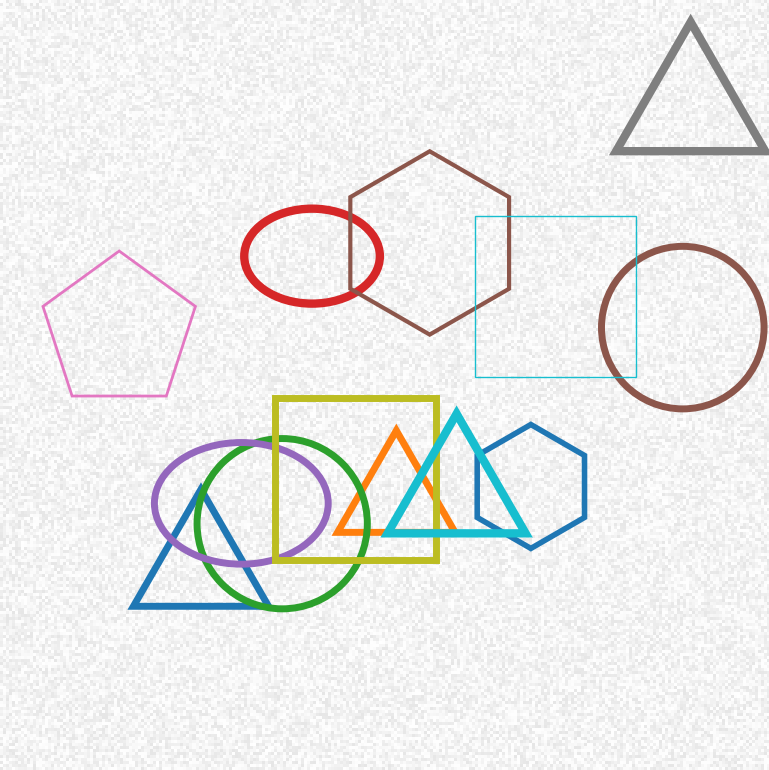[{"shape": "hexagon", "thickness": 2, "radius": 0.4, "center": [0.689, 0.368]}, {"shape": "triangle", "thickness": 2.5, "radius": 0.51, "center": [0.261, 0.263]}, {"shape": "triangle", "thickness": 2.5, "radius": 0.44, "center": [0.515, 0.353]}, {"shape": "circle", "thickness": 2.5, "radius": 0.55, "center": [0.366, 0.32]}, {"shape": "oval", "thickness": 3, "radius": 0.44, "center": [0.405, 0.667]}, {"shape": "oval", "thickness": 2.5, "radius": 0.56, "center": [0.313, 0.346]}, {"shape": "circle", "thickness": 2.5, "radius": 0.53, "center": [0.887, 0.575]}, {"shape": "hexagon", "thickness": 1.5, "radius": 0.6, "center": [0.558, 0.684]}, {"shape": "pentagon", "thickness": 1, "radius": 0.52, "center": [0.155, 0.57]}, {"shape": "triangle", "thickness": 3, "radius": 0.56, "center": [0.897, 0.86]}, {"shape": "square", "thickness": 2.5, "radius": 0.53, "center": [0.462, 0.377]}, {"shape": "triangle", "thickness": 3, "radius": 0.52, "center": [0.593, 0.359]}, {"shape": "square", "thickness": 0.5, "radius": 0.52, "center": [0.721, 0.615]}]